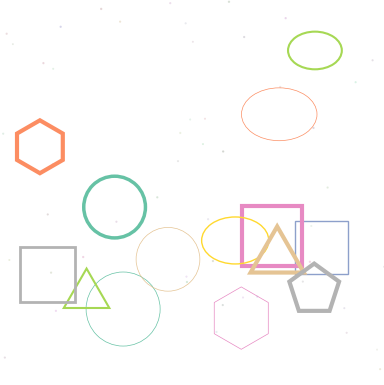[{"shape": "circle", "thickness": 2.5, "radius": 0.4, "center": [0.298, 0.462]}, {"shape": "circle", "thickness": 0.5, "radius": 0.48, "center": [0.32, 0.197]}, {"shape": "hexagon", "thickness": 3, "radius": 0.34, "center": [0.104, 0.619]}, {"shape": "oval", "thickness": 0.5, "radius": 0.49, "center": [0.725, 0.703]}, {"shape": "square", "thickness": 1, "radius": 0.35, "center": [0.834, 0.357]}, {"shape": "square", "thickness": 3, "radius": 0.39, "center": [0.706, 0.387]}, {"shape": "hexagon", "thickness": 0.5, "radius": 0.41, "center": [0.627, 0.174]}, {"shape": "oval", "thickness": 1.5, "radius": 0.35, "center": [0.818, 0.869]}, {"shape": "triangle", "thickness": 1.5, "radius": 0.34, "center": [0.225, 0.234]}, {"shape": "oval", "thickness": 1, "radius": 0.44, "center": [0.611, 0.375]}, {"shape": "triangle", "thickness": 3, "radius": 0.4, "center": [0.72, 0.332]}, {"shape": "circle", "thickness": 0.5, "radius": 0.41, "center": [0.436, 0.327]}, {"shape": "square", "thickness": 2, "radius": 0.35, "center": [0.124, 0.288]}, {"shape": "pentagon", "thickness": 3, "radius": 0.34, "center": [0.816, 0.247]}]